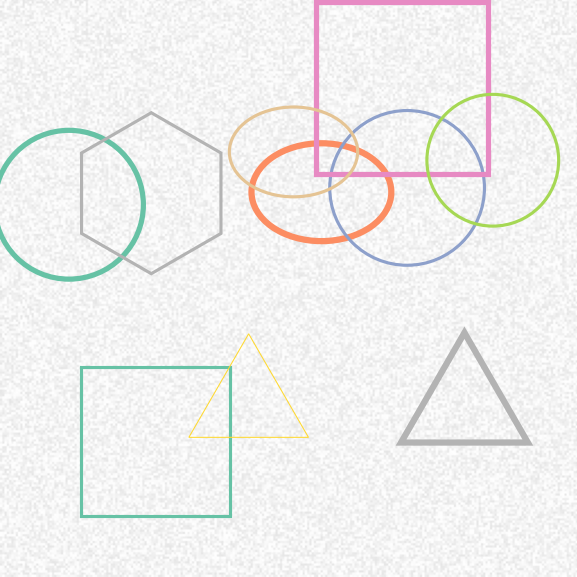[{"shape": "square", "thickness": 1.5, "radius": 0.64, "center": [0.269, 0.235]}, {"shape": "circle", "thickness": 2.5, "radius": 0.64, "center": [0.119, 0.645]}, {"shape": "oval", "thickness": 3, "radius": 0.61, "center": [0.557, 0.666]}, {"shape": "circle", "thickness": 1.5, "radius": 0.67, "center": [0.705, 0.674]}, {"shape": "square", "thickness": 2.5, "radius": 0.75, "center": [0.696, 0.847]}, {"shape": "circle", "thickness": 1.5, "radius": 0.57, "center": [0.853, 0.722]}, {"shape": "triangle", "thickness": 0.5, "radius": 0.6, "center": [0.431, 0.302]}, {"shape": "oval", "thickness": 1.5, "radius": 0.56, "center": [0.508, 0.736]}, {"shape": "hexagon", "thickness": 1.5, "radius": 0.7, "center": [0.262, 0.665]}, {"shape": "triangle", "thickness": 3, "radius": 0.63, "center": [0.804, 0.296]}]